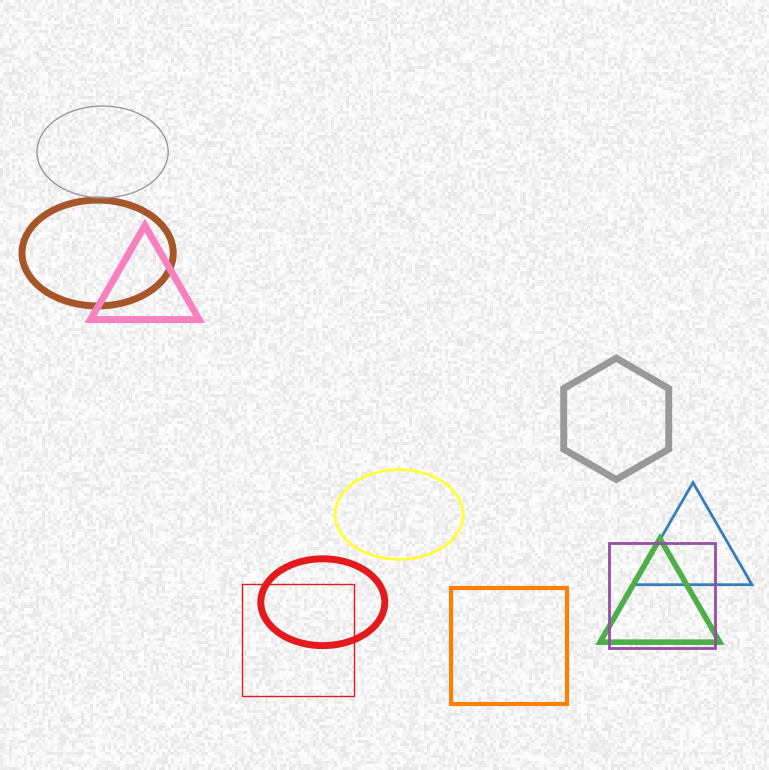[{"shape": "oval", "thickness": 2.5, "radius": 0.4, "center": [0.419, 0.218]}, {"shape": "square", "thickness": 0.5, "radius": 0.36, "center": [0.387, 0.169]}, {"shape": "triangle", "thickness": 1, "radius": 0.44, "center": [0.9, 0.285]}, {"shape": "triangle", "thickness": 2, "radius": 0.45, "center": [0.857, 0.211]}, {"shape": "square", "thickness": 1, "radius": 0.34, "center": [0.86, 0.227]}, {"shape": "square", "thickness": 1.5, "radius": 0.38, "center": [0.661, 0.161]}, {"shape": "oval", "thickness": 1, "radius": 0.42, "center": [0.518, 0.332]}, {"shape": "oval", "thickness": 2.5, "radius": 0.49, "center": [0.127, 0.671]}, {"shape": "triangle", "thickness": 2.5, "radius": 0.41, "center": [0.188, 0.626]}, {"shape": "hexagon", "thickness": 2.5, "radius": 0.39, "center": [0.8, 0.456]}, {"shape": "oval", "thickness": 0.5, "radius": 0.43, "center": [0.133, 0.803]}]